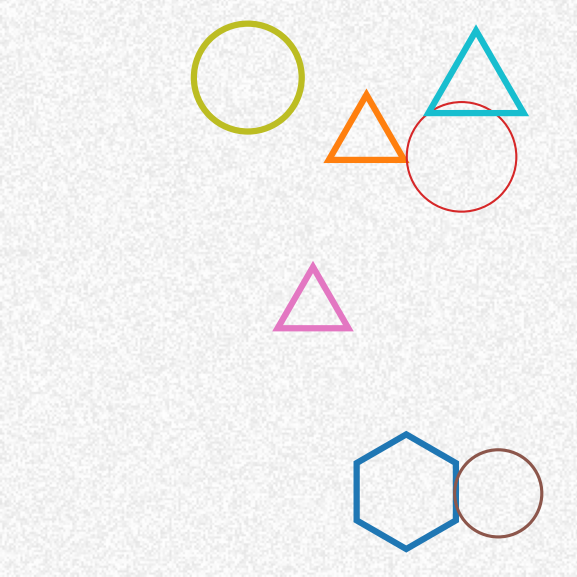[{"shape": "hexagon", "thickness": 3, "radius": 0.5, "center": [0.703, 0.148]}, {"shape": "triangle", "thickness": 3, "radius": 0.38, "center": [0.635, 0.76]}, {"shape": "circle", "thickness": 1, "radius": 0.47, "center": [0.799, 0.728]}, {"shape": "circle", "thickness": 1.5, "radius": 0.38, "center": [0.863, 0.145]}, {"shape": "triangle", "thickness": 3, "radius": 0.35, "center": [0.542, 0.466]}, {"shape": "circle", "thickness": 3, "radius": 0.47, "center": [0.429, 0.865]}, {"shape": "triangle", "thickness": 3, "radius": 0.48, "center": [0.824, 0.851]}]